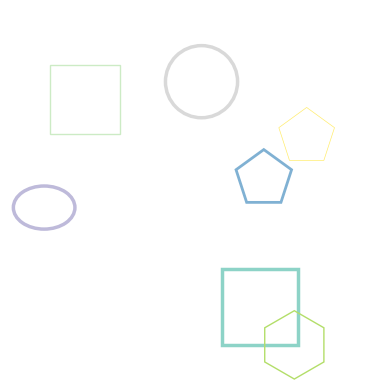[{"shape": "square", "thickness": 2.5, "radius": 0.49, "center": [0.675, 0.203]}, {"shape": "oval", "thickness": 2.5, "radius": 0.4, "center": [0.115, 0.461]}, {"shape": "pentagon", "thickness": 2, "radius": 0.38, "center": [0.685, 0.536]}, {"shape": "hexagon", "thickness": 1, "radius": 0.44, "center": [0.764, 0.104]}, {"shape": "circle", "thickness": 2.5, "radius": 0.47, "center": [0.523, 0.788]}, {"shape": "square", "thickness": 1, "radius": 0.45, "center": [0.221, 0.742]}, {"shape": "pentagon", "thickness": 0.5, "radius": 0.38, "center": [0.797, 0.645]}]